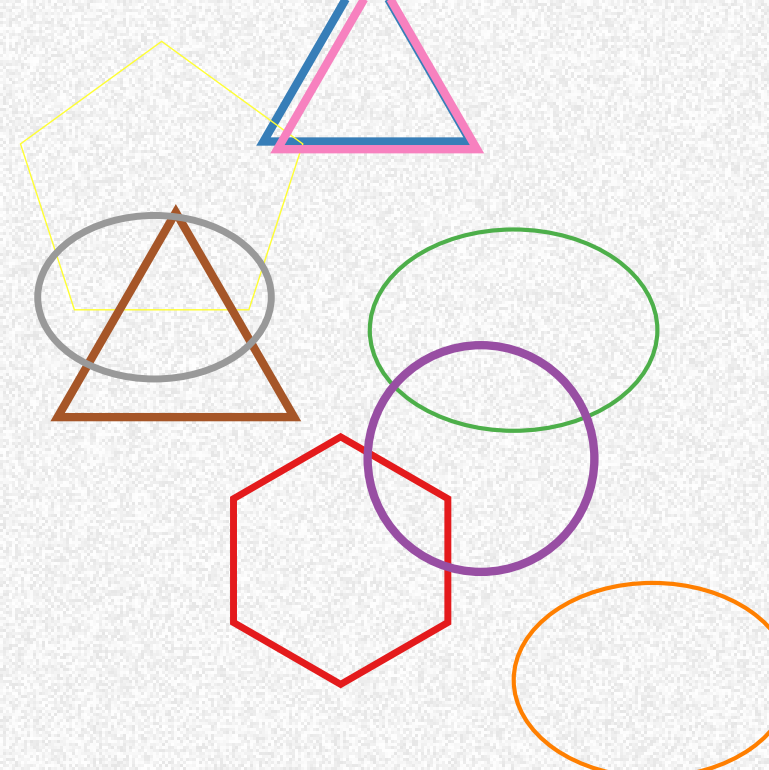[{"shape": "hexagon", "thickness": 2.5, "radius": 0.8, "center": [0.442, 0.272]}, {"shape": "triangle", "thickness": 3, "radius": 0.78, "center": [0.477, 0.894]}, {"shape": "oval", "thickness": 1.5, "radius": 0.93, "center": [0.667, 0.571]}, {"shape": "circle", "thickness": 3, "radius": 0.74, "center": [0.625, 0.404]}, {"shape": "oval", "thickness": 1.5, "radius": 0.9, "center": [0.847, 0.117]}, {"shape": "pentagon", "thickness": 0.5, "radius": 0.96, "center": [0.21, 0.754]}, {"shape": "triangle", "thickness": 3, "radius": 0.89, "center": [0.228, 0.547]}, {"shape": "triangle", "thickness": 3, "radius": 0.75, "center": [0.49, 0.881]}, {"shape": "oval", "thickness": 2.5, "radius": 0.76, "center": [0.201, 0.614]}]